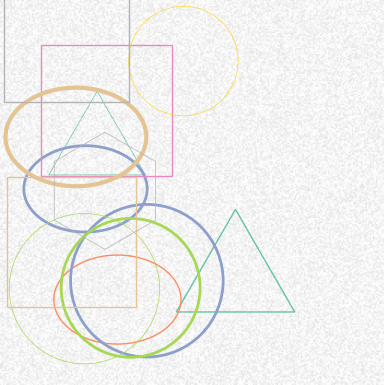[{"shape": "triangle", "thickness": 1, "radius": 0.89, "center": [0.612, 0.278]}, {"shape": "triangle", "thickness": 0.5, "radius": 0.72, "center": [0.252, 0.618]}, {"shape": "oval", "thickness": 1, "radius": 0.83, "center": [0.305, 0.222]}, {"shape": "circle", "thickness": 2, "radius": 0.99, "center": [0.381, 0.271]}, {"shape": "oval", "thickness": 2, "radius": 0.8, "center": [0.222, 0.509]}, {"shape": "square", "thickness": 1, "radius": 0.85, "center": [0.276, 0.714]}, {"shape": "circle", "thickness": 2, "radius": 0.9, "center": [0.339, 0.252]}, {"shape": "circle", "thickness": 0.5, "radius": 0.98, "center": [0.219, 0.25]}, {"shape": "circle", "thickness": 0.5, "radius": 0.71, "center": [0.476, 0.841]}, {"shape": "oval", "thickness": 3, "radius": 0.91, "center": [0.197, 0.644]}, {"shape": "square", "thickness": 1, "radius": 0.84, "center": [0.185, 0.371]}, {"shape": "hexagon", "thickness": 0.5, "radius": 0.76, "center": [0.272, 0.504]}, {"shape": "square", "thickness": 1, "radius": 0.81, "center": [0.173, 0.898]}]